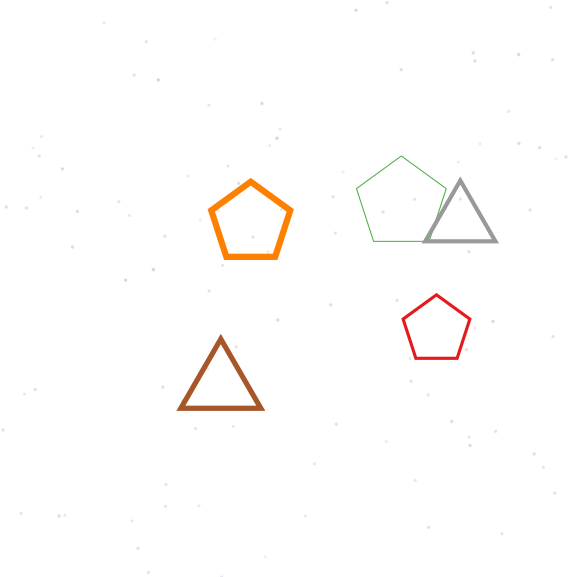[{"shape": "pentagon", "thickness": 1.5, "radius": 0.3, "center": [0.756, 0.428]}, {"shape": "pentagon", "thickness": 0.5, "radius": 0.41, "center": [0.695, 0.647]}, {"shape": "pentagon", "thickness": 3, "radius": 0.36, "center": [0.434, 0.613]}, {"shape": "triangle", "thickness": 2.5, "radius": 0.4, "center": [0.382, 0.332]}, {"shape": "triangle", "thickness": 2, "radius": 0.35, "center": [0.797, 0.616]}]